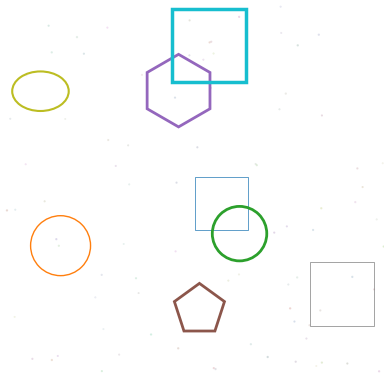[{"shape": "square", "thickness": 0.5, "radius": 0.34, "center": [0.576, 0.472]}, {"shape": "circle", "thickness": 1, "radius": 0.39, "center": [0.157, 0.362]}, {"shape": "circle", "thickness": 2, "radius": 0.35, "center": [0.622, 0.393]}, {"shape": "hexagon", "thickness": 2, "radius": 0.47, "center": [0.464, 0.765]}, {"shape": "pentagon", "thickness": 2, "radius": 0.34, "center": [0.518, 0.196]}, {"shape": "square", "thickness": 0.5, "radius": 0.42, "center": [0.889, 0.236]}, {"shape": "oval", "thickness": 1.5, "radius": 0.37, "center": [0.105, 0.763]}, {"shape": "square", "thickness": 2.5, "radius": 0.48, "center": [0.543, 0.882]}]